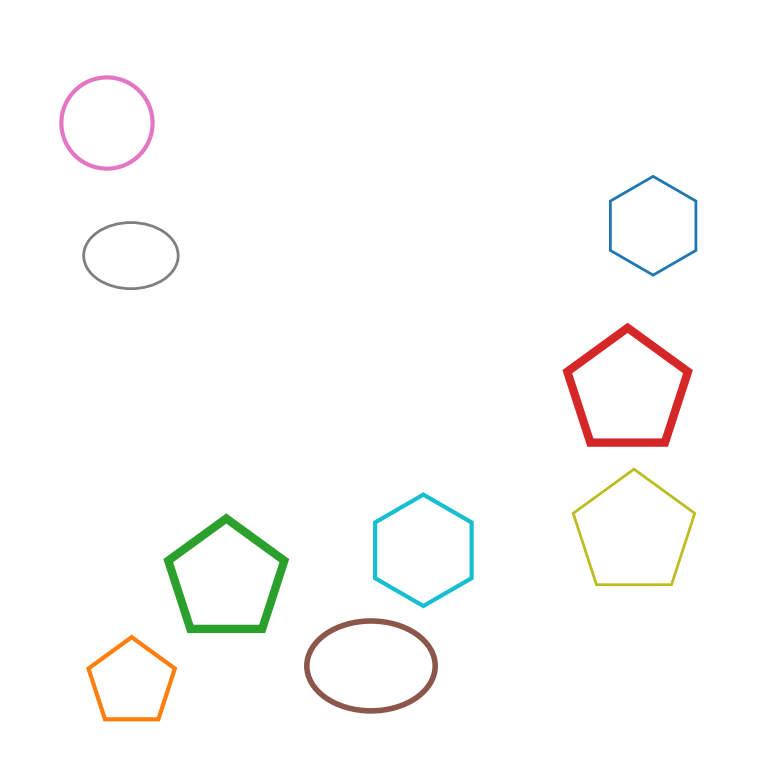[{"shape": "hexagon", "thickness": 1, "radius": 0.32, "center": [0.848, 0.707]}, {"shape": "pentagon", "thickness": 1.5, "radius": 0.29, "center": [0.171, 0.114]}, {"shape": "pentagon", "thickness": 3, "radius": 0.4, "center": [0.294, 0.247]}, {"shape": "pentagon", "thickness": 3, "radius": 0.41, "center": [0.815, 0.492]}, {"shape": "oval", "thickness": 2, "radius": 0.42, "center": [0.482, 0.135]}, {"shape": "circle", "thickness": 1.5, "radius": 0.3, "center": [0.139, 0.84]}, {"shape": "oval", "thickness": 1, "radius": 0.31, "center": [0.17, 0.668]}, {"shape": "pentagon", "thickness": 1, "radius": 0.41, "center": [0.823, 0.308]}, {"shape": "hexagon", "thickness": 1.5, "radius": 0.36, "center": [0.55, 0.285]}]